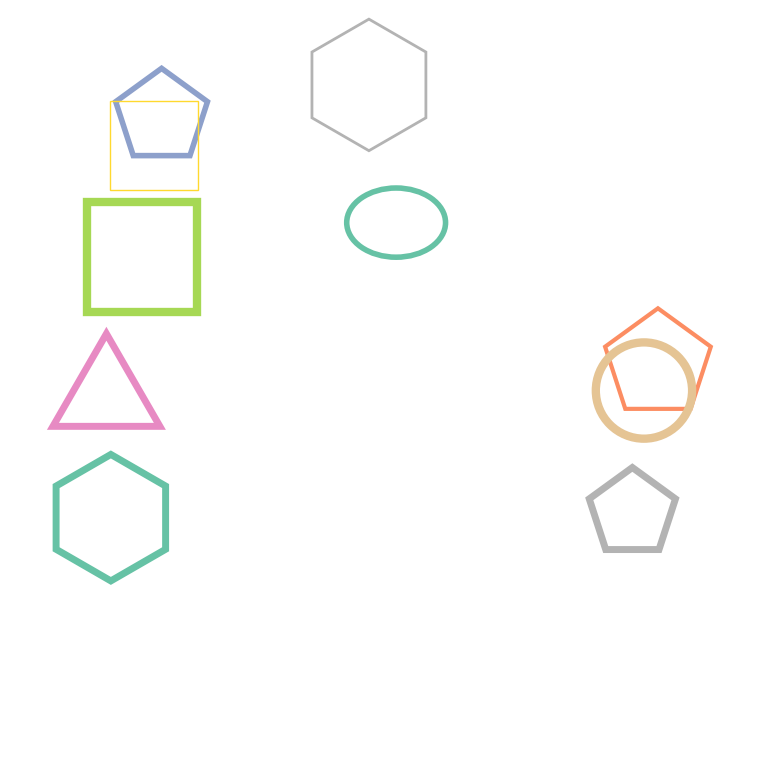[{"shape": "hexagon", "thickness": 2.5, "radius": 0.41, "center": [0.144, 0.328]}, {"shape": "oval", "thickness": 2, "radius": 0.32, "center": [0.514, 0.711]}, {"shape": "pentagon", "thickness": 1.5, "radius": 0.36, "center": [0.854, 0.527]}, {"shape": "pentagon", "thickness": 2, "radius": 0.31, "center": [0.21, 0.849]}, {"shape": "triangle", "thickness": 2.5, "radius": 0.4, "center": [0.138, 0.486]}, {"shape": "square", "thickness": 3, "radius": 0.36, "center": [0.184, 0.666]}, {"shape": "square", "thickness": 0.5, "radius": 0.29, "center": [0.2, 0.811]}, {"shape": "circle", "thickness": 3, "radius": 0.31, "center": [0.836, 0.493]}, {"shape": "pentagon", "thickness": 2.5, "radius": 0.29, "center": [0.821, 0.334]}, {"shape": "hexagon", "thickness": 1, "radius": 0.43, "center": [0.479, 0.89]}]